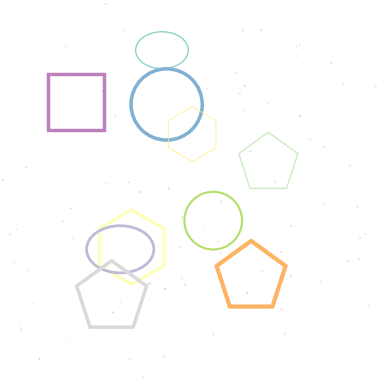[{"shape": "oval", "thickness": 1, "radius": 0.34, "center": [0.421, 0.87]}, {"shape": "hexagon", "thickness": 2, "radius": 0.48, "center": [0.342, 0.358]}, {"shape": "oval", "thickness": 2, "radius": 0.44, "center": [0.312, 0.352]}, {"shape": "circle", "thickness": 2.5, "radius": 0.46, "center": [0.433, 0.729]}, {"shape": "pentagon", "thickness": 3, "radius": 0.47, "center": [0.652, 0.28]}, {"shape": "circle", "thickness": 1.5, "radius": 0.37, "center": [0.554, 0.427]}, {"shape": "pentagon", "thickness": 2.5, "radius": 0.48, "center": [0.29, 0.227]}, {"shape": "square", "thickness": 2.5, "radius": 0.37, "center": [0.198, 0.735]}, {"shape": "pentagon", "thickness": 1, "radius": 0.4, "center": [0.697, 0.576]}, {"shape": "hexagon", "thickness": 0.5, "radius": 0.36, "center": [0.499, 0.652]}]